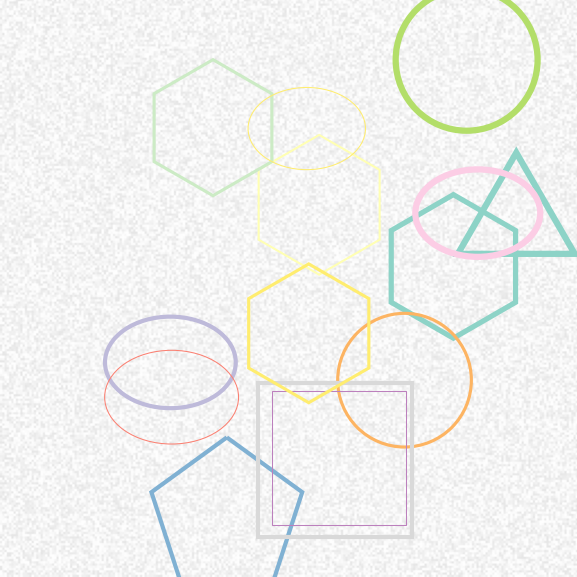[{"shape": "hexagon", "thickness": 2.5, "radius": 0.62, "center": [0.785, 0.538]}, {"shape": "triangle", "thickness": 3, "radius": 0.58, "center": [0.894, 0.618]}, {"shape": "hexagon", "thickness": 1, "radius": 0.6, "center": [0.553, 0.645]}, {"shape": "oval", "thickness": 2, "radius": 0.57, "center": [0.295, 0.372]}, {"shape": "oval", "thickness": 0.5, "radius": 0.58, "center": [0.297, 0.311]}, {"shape": "pentagon", "thickness": 2, "radius": 0.69, "center": [0.393, 0.104]}, {"shape": "circle", "thickness": 1.5, "radius": 0.58, "center": [0.7, 0.341]}, {"shape": "circle", "thickness": 3, "radius": 0.61, "center": [0.808, 0.896]}, {"shape": "oval", "thickness": 3, "radius": 0.54, "center": [0.827, 0.63]}, {"shape": "square", "thickness": 2, "radius": 0.67, "center": [0.581, 0.203]}, {"shape": "square", "thickness": 0.5, "radius": 0.58, "center": [0.587, 0.207]}, {"shape": "hexagon", "thickness": 1.5, "radius": 0.59, "center": [0.369, 0.778]}, {"shape": "hexagon", "thickness": 1.5, "radius": 0.6, "center": [0.535, 0.422]}, {"shape": "oval", "thickness": 0.5, "radius": 0.51, "center": [0.531, 0.777]}]